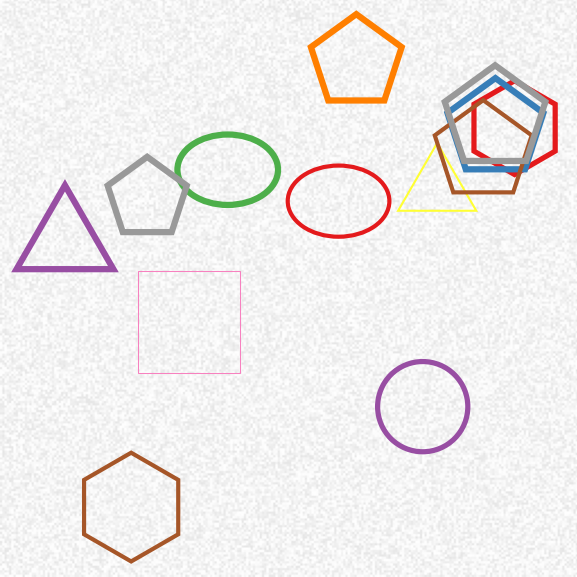[{"shape": "oval", "thickness": 2, "radius": 0.44, "center": [0.586, 0.651]}, {"shape": "hexagon", "thickness": 2.5, "radius": 0.41, "center": [0.891, 0.778]}, {"shape": "pentagon", "thickness": 3, "radius": 0.44, "center": [0.858, 0.777]}, {"shape": "oval", "thickness": 3, "radius": 0.44, "center": [0.394, 0.705]}, {"shape": "circle", "thickness": 2.5, "radius": 0.39, "center": [0.732, 0.295]}, {"shape": "triangle", "thickness": 3, "radius": 0.48, "center": [0.112, 0.581]}, {"shape": "pentagon", "thickness": 3, "radius": 0.41, "center": [0.617, 0.892]}, {"shape": "triangle", "thickness": 1, "radius": 0.39, "center": [0.757, 0.673]}, {"shape": "hexagon", "thickness": 2, "radius": 0.47, "center": [0.227, 0.121]}, {"shape": "pentagon", "thickness": 2, "radius": 0.44, "center": [0.837, 0.737]}, {"shape": "square", "thickness": 0.5, "radius": 0.44, "center": [0.328, 0.441]}, {"shape": "pentagon", "thickness": 3, "radius": 0.36, "center": [0.255, 0.655]}, {"shape": "pentagon", "thickness": 3, "radius": 0.46, "center": [0.857, 0.795]}]